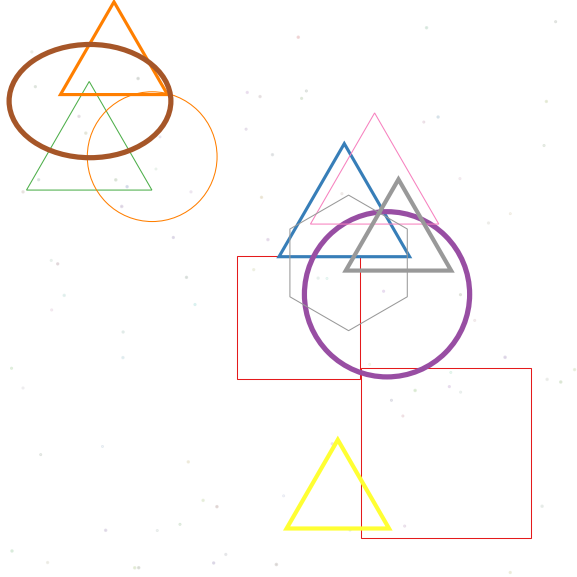[{"shape": "square", "thickness": 0.5, "radius": 0.53, "center": [0.517, 0.449]}, {"shape": "square", "thickness": 0.5, "radius": 0.73, "center": [0.773, 0.215]}, {"shape": "triangle", "thickness": 1.5, "radius": 0.65, "center": [0.596, 0.62]}, {"shape": "triangle", "thickness": 0.5, "radius": 0.63, "center": [0.154, 0.733]}, {"shape": "circle", "thickness": 2.5, "radius": 0.72, "center": [0.67, 0.49]}, {"shape": "circle", "thickness": 0.5, "radius": 0.56, "center": [0.264, 0.728]}, {"shape": "triangle", "thickness": 1.5, "radius": 0.54, "center": [0.197, 0.889]}, {"shape": "triangle", "thickness": 2, "radius": 0.51, "center": [0.585, 0.135]}, {"shape": "oval", "thickness": 2.5, "radius": 0.7, "center": [0.156, 0.824]}, {"shape": "triangle", "thickness": 0.5, "radius": 0.64, "center": [0.649, 0.675]}, {"shape": "triangle", "thickness": 2, "radius": 0.53, "center": [0.69, 0.583]}, {"shape": "hexagon", "thickness": 0.5, "radius": 0.59, "center": [0.604, 0.544]}]